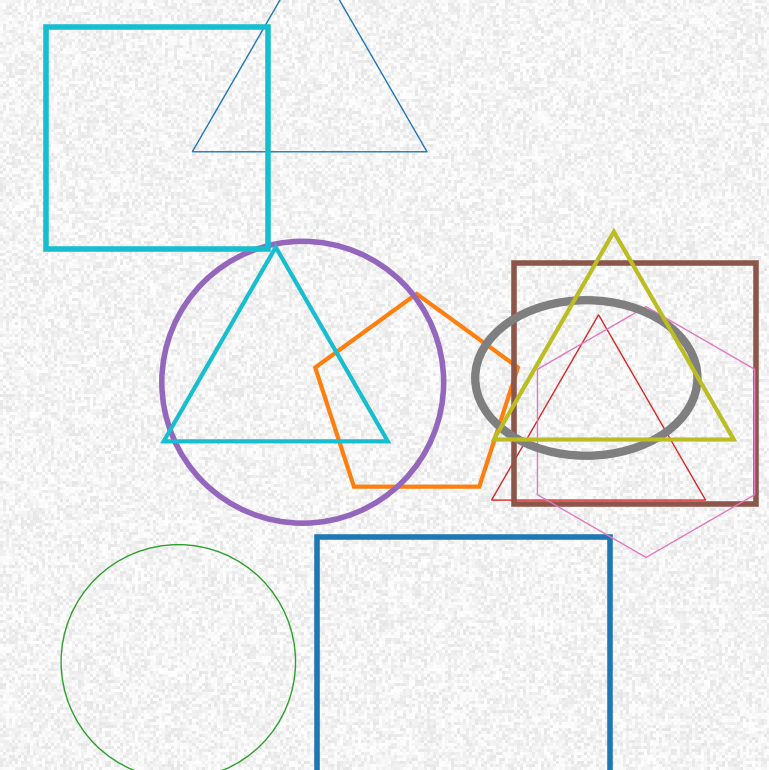[{"shape": "square", "thickness": 2, "radius": 0.95, "center": [0.602, 0.112]}, {"shape": "triangle", "thickness": 0.5, "radius": 0.88, "center": [0.402, 0.891]}, {"shape": "pentagon", "thickness": 1.5, "radius": 0.69, "center": [0.541, 0.48]}, {"shape": "circle", "thickness": 0.5, "radius": 0.76, "center": [0.232, 0.14]}, {"shape": "triangle", "thickness": 0.5, "radius": 0.8, "center": [0.777, 0.431]}, {"shape": "circle", "thickness": 2, "radius": 0.92, "center": [0.393, 0.504]}, {"shape": "square", "thickness": 2, "radius": 0.78, "center": [0.825, 0.502]}, {"shape": "hexagon", "thickness": 0.5, "radius": 0.81, "center": [0.839, 0.439]}, {"shape": "oval", "thickness": 3, "radius": 0.72, "center": [0.761, 0.509]}, {"shape": "triangle", "thickness": 1.5, "radius": 0.9, "center": [0.797, 0.519]}, {"shape": "triangle", "thickness": 1.5, "radius": 0.84, "center": [0.358, 0.511]}, {"shape": "square", "thickness": 2, "radius": 0.72, "center": [0.204, 0.821]}]